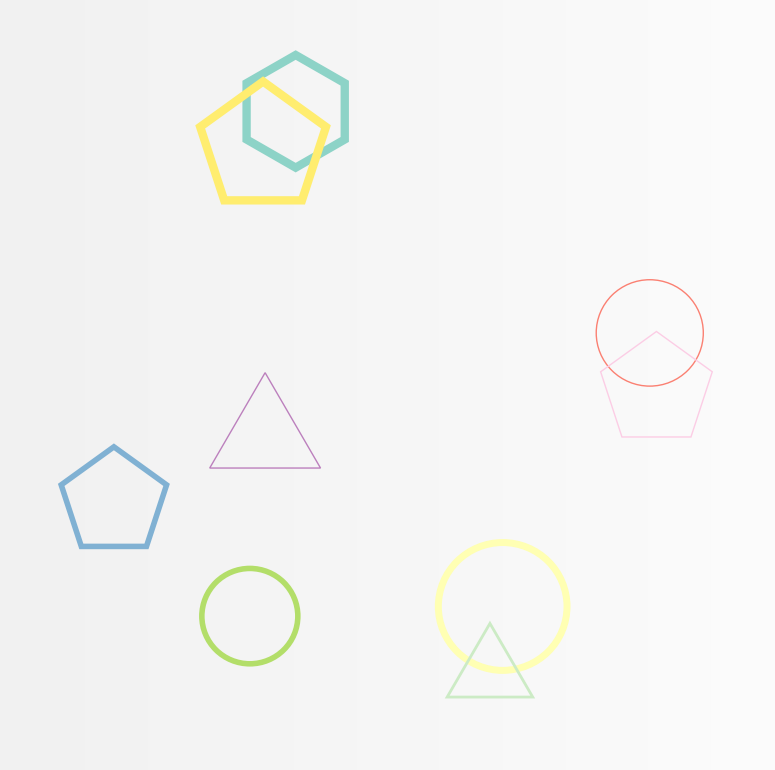[{"shape": "hexagon", "thickness": 3, "radius": 0.37, "center": [0.382, 0.855]}, {"shape": "circle", "thickness": 2.5, "radius": 0.42, "center": [0.649, 0.212]}, {"shape": "circle", "thickness": 0.5, "radius": 0.35, "center": [0.838, 0.568]}, {"shape": "pentagon", "thickness": 2, "radius": 0.36, "center": [0.147, 0.348]}, {"shape": "circle", "thickness": 2, "radius": 0.31, "center": [0.322, 0.2]}, {"shape": "pentagon", "thickness": 0.5, "radius": 0.38, "center": [0.847, 0.494]}, {"shape": "triangle", "thickness": 0.5, "radius": 0.41, "center": [0.342, 0.433]}, {"shape": "triangle", "thickness": 1, "radius": 0.32, "center": [0.632, 0.127]}, {"shape": "pentagon", "thickness": 3, "radius": 0.43, "center": [0.339, 0.809]}]